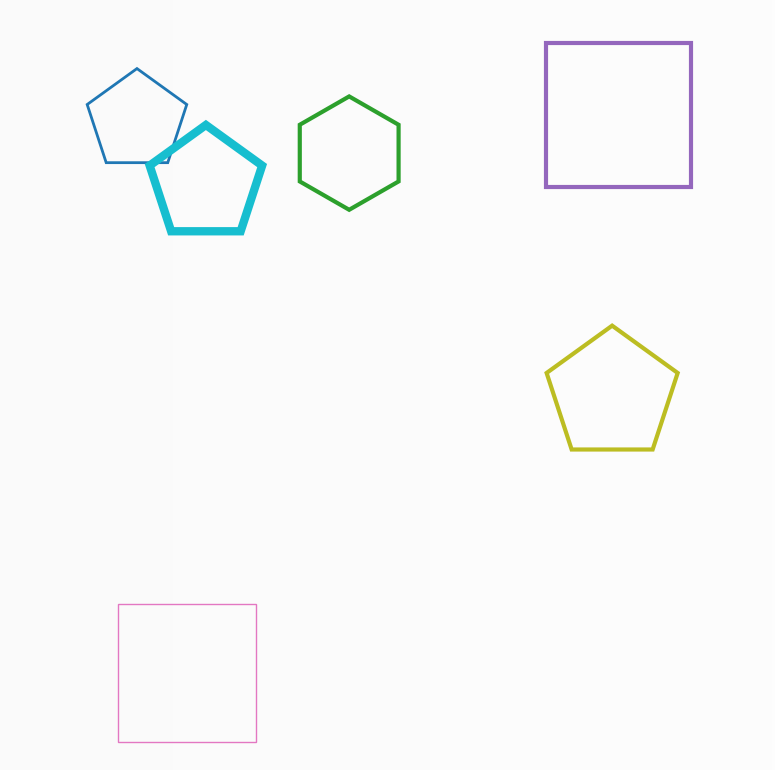[{"shape": "pentagon", "thickness": 1, "radius": 0.34, "center": [0.177, 0.843]}, {"shape": "hexagon", "thickness": 1.5, "radius": 0.37, "center": [0.451, 0.801]}, {"shape": "square", "thickness": 1.5, "radius": 0.47, "center": [0.798, 0.851]}, {"shape": "square", "thickness": 0.5, "radius": 0.45, "center": [0.241, 0.126]}, {"shape": "pentagon", "thickness": 1.5, "radius": 0.44, "center": [0.79, 0.488]}, {"shape": "pentagon", "thickness": 3, "radius": 0.38, "center": [0.266, 0.761]}]